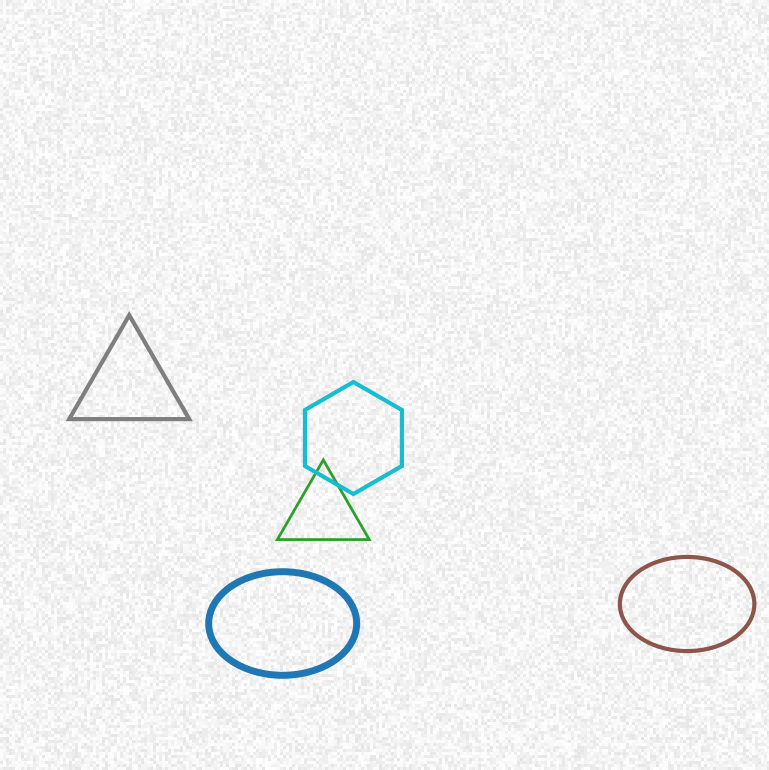[{"shape": "oval", "thickness": 2.5, "radius": 0.48, "center": [0.367, 0.19]}, {"shape": "triangle", "thickness": 1, "radius": 0.34, "center": [0.42, 0.334]}, {"shape": "oval", "thickness": 1.5, "radius": 0.44, "center": [0.892, 0.216]}, {"shape": "triangle", "thickness": 1.5, "radius": 0.45, "center": [0.168, 0.501]}, {"shape": "hexagon", "thickness": 1.5, "radius": 0.36, "center": [0.459, 0.431]}]